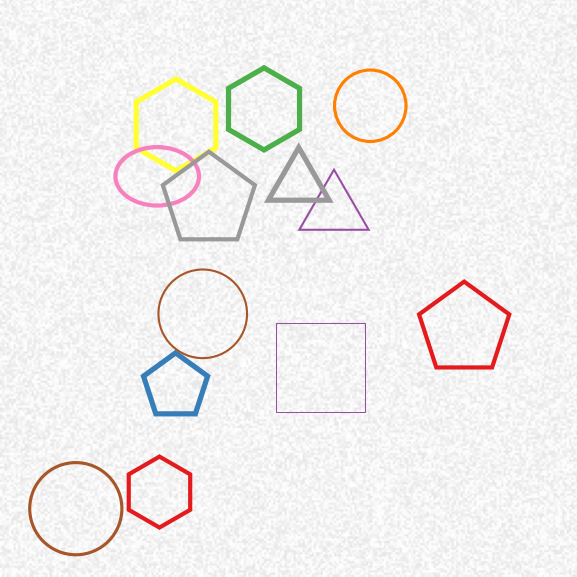[{"shape": "pentagon", "thickness": 2, "radius": 0.41, "center": [0.804, 0.429]}, {"shape": "hexagon", "thickness": 2, "radius": 0.31, "center": [0.276, 0.147]}, {"shape": "pentagon", "thickness": 2.5, "radius": 0.29, "center": [0.304, 0.33]}, {"shape": "hexagon", "thickness": 2.5, "radius": 0.36, "center": [0.457, 0.811]}, {"shape": "triangle", "thickness": 1, "radius": 0.35, "center": [0.578, 0.636]}, {"shape": "square", "thickness": 0.5, "radius": 0.39, "center": [0.555, 0.363]}, {"shape": "circle", "thickness": 1.5, "radius": 0.31, "center": [0.641, 0.816]}, {"shape": "hexagon", "thickness": 2.5, "radius": 0.4, "center": [0.305, 0.783]}, {"shape": "circle", "thickness": 1.5, "radius": 0.4, "center": [0.131, 0.118]}, {"shape": "circle", "thickness": 1, "radius": 0.38, "center": [0.351, 0.456]}, {"shape": "oval", "thickness": 2, "radius": 0.36, "center": [0.272, 0.694]}, {"shape": "pentagon", "thickness": 2, "radius": 0.42, "center": [0.362, 0.653]}, {"shape": "triangle", "thickness": 2.5, "radius": 0.3, "center": [0.517, 0.683]}]